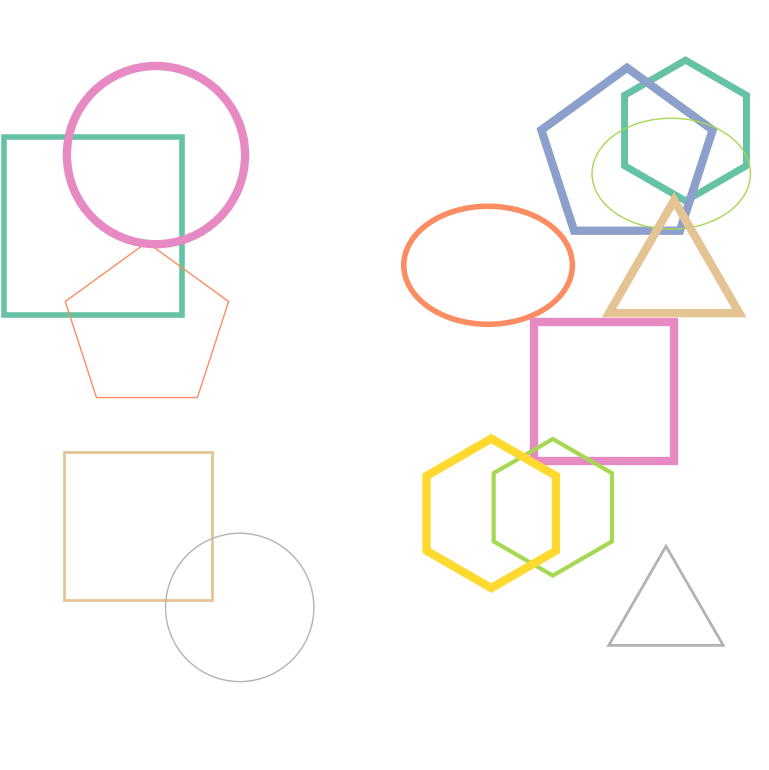[{"shape": "hexagon", "thickness": 2.5, "radius": 0.46, "center": [0.89, 0.83]}, {"shape": "square", "thickness": 2, "radius": 0.58, "center": [0.121, 0.707]}, {"shape": "oval", "thickness": 2, "radius": 0.55, "center": [0.634, 0.656]}, {"shape": "pentagon", "thickness": 0.5, "radius": 0.56, "center": [0.191, 0.574]}, {"shape": "pentagon", "thickness": 3, "radius": 0.58, "center": [0.814, 0.795]}, {"shape": "circle", "thickness": 3, "radius": 0.58, "center": [0.203, 0.799]}, {"shape": "square", "thickness": 3, "radius": 0.45, "center": [0.784, 0.492]}, {"shape": "oval", "thickness": 0.5, "radius": 0.51, "center": [0.872, 0.774]}, {"shape": "hexagon", "thickness": 1.5, "radius": 0.44, "center": [0.718, 0.341]}, {"shape": "hexagon", "thickness": 3, "radius": 0.49, "center": [0.638, 0.333]}, {"shape": "triangle", "thickness": 3, "radius": 0.49, "center": [0.876, 0.642]}, {"shape": "square", "thickness": 1, "radius": 0.48, "center": [0.179, 0.317]}, {"shape": "triangle", "thickness": 1, "radius": 0.43, "center": [0.865, 0.205]}, {"shape": "circle", "thickness": 0.5, "radius": 0.48, "center": [0.311, 0.211]}]